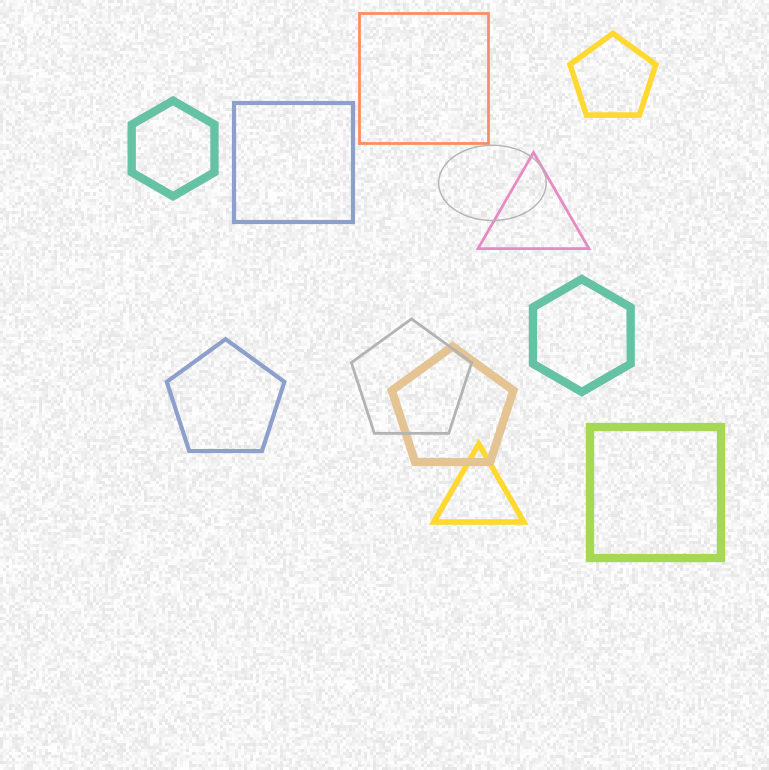[{"shape": "hexagon", "thickness": 3, "radius": 0.31, "center": [0.225, 0.807]}, {"shape": "hexagon", "thickness": 3, "radius": 0.37, "center": [0.756, 0.564]}, {"shape": "square", "thickness": 1, "radius": 0.42, "center": [0.55, 0.899]}, {"shape": "pentagon", "thickness": 1.5, "radius": 0.4, "center": [0.293, 0.479]}, {"shape": "square", "thickness": 1.5, "radius": 0.39, "center": [0.381, 0.789]}, {"shape": "triangle", "thickness": 1, "radius": 0.42, "center": [0.693, 0.719]}, {"shape": "square", "thickness": 3, "radius": 0.42, "center": [0.852, 0.361]}, {"shape": "pentagon", "thickness": 2, "radius": 0.29, "center": [0.796, 0.898]}, {"shape": "triangle", "thickness": 2, "radius": 0.34, "center": [0.622, 0.356]}, {"shape": "pentagon", "thickness": 3, "radius": 0.41, "center": [0.588, 0.467]}, {"shape": "pentagon", "thickness": 1, "radius": 0.41, "center": [0.534, 0.504]}, {"shape": "oval", "thickness": 0.5, "radius": 0.35, "center": [0.64, 0.763]}]